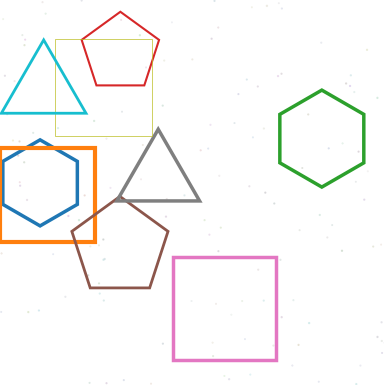[{"shape": "hexagon", "thickness": 2.5, "radius": 0.56, "center": [0.104, 0.525]}, {"shape": "square", "thickness": 3, "radius": 0.61, "center": [0.123, 0.494]}, {"shape": "hexagon", "thickness": 2.5, "radius": 0.63, "center": [0.836, 0.64]}, {"shape": "pentagon", "thickness": 1.5, "radius": 0.53, "center": [0.313, 0.864]}, {"shape": "pentagon", "thickness": 2, "radius": 0.66, "center": [0.312, 0.358]}, {"shape": "square", "thickness": 2.5, "radius": 0.67, "center": [0.584, 0.198]}, {"shape": "triangle", "thickness": 2.5, "radius": 0.62, "center": [0.411, 0.54]}, {"shape": "square", "thickness": 0.5, "radius": 0.63, "center": [0.268, 0.773]}, {"shape": "triangle", "thickness": 2, "radius": 0.63, "center": [0.113, 0.769]}]